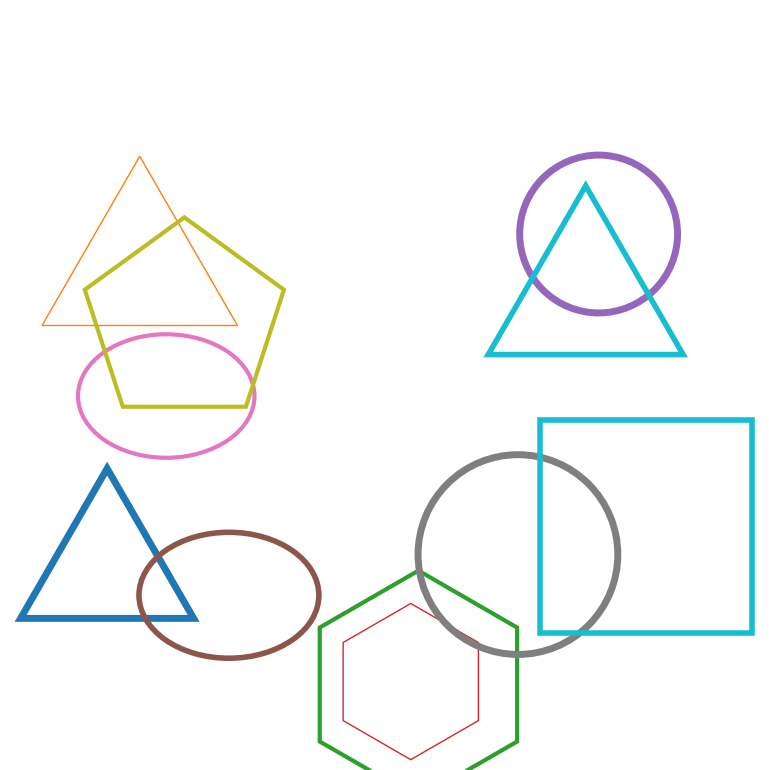[{"shape": "triangle", "thickness": 2.5, "radius": 0.65, "center": [0.139, 0.262]}, {"shape": "triangle", "thickness": 0.5, "radius": 0.73, "center": [0.181, 0.651]}, {"shape": "hexagon", "thickness": 1.5, "radius": 0.74, "center": [0.543, 0.111]}, {"shape": "hexagon", "thickness": 0.5, "radius": 0.51, "center": [0.533, 0.115]}, {"shape": "circle", "thickness": 2.5, "radius": 0.51, "center": [0.777, 0.696]}, {"shape": "oval", "thickness": 2, "radius": 0.58, "center": [0.297, 0.227]}, {"shape": "oval", "thickness": 1.5, "radius": 0.57, "center": [0.216, 0.486]}, {"shape": "circle", "thickness": 2.5, "radius": 0.65, "center": [0.673, 0.28]}, {"shape": "pentagon", "thickness": 1.5, "radius": 0.68, "center": [0.239, 0.582]}, {"shape": "triangle", "thickness": 2, "radius": 0.73, "center": [0.761, 0.613]}, {"shape": "square", "thickness": 2, "radius": 0.69, "center": [0.839, 0.316]}]